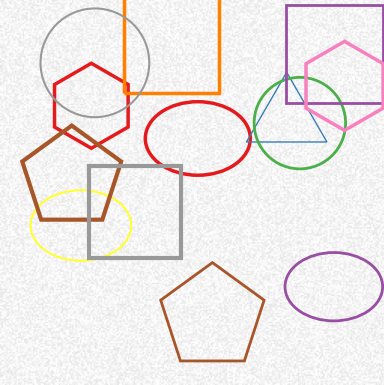[{"shape": "oval", "thickness": 2.5, "radius": 0.68, "center": [0.514, 0.64]}, {"shape": "hexagon", "thickness": 2.5, "radius": 0.55, "center": [0.237, 0.725]}, {"shape": "triangle", "thickness": 1, "radius": 0.6, "center": [0.745, 0.692]}, {"shape": "circle", "thickness": 2, "radius": 0.59, "center": [0.779, 0.68]}, {"shape": "square", "thickness": 2, "radius": 0.63, "center": [0.869, 0.86]}, {"shape": "oval", "thickness": 2, "radius": 0.63, "center": [0.867, 0.255]}, {"shape": "square", "thickness": 2.5, "radius": 0.62, "center": [0.446, 0.883]}, {"shape": "oval", "thickness": 1.5, "radius": 0.65, "center": [0.21, 0.414]}, {"shape": "pentagon", "thickness": 3, "radius": 0.68, "center": [0.186, 0.539]}, {"shape": "pentagon", "thickness": 2, "radius": 0.71, "center": [0.552, 0.177]}, {"shape": "hexagon", "thickness": 2.5, "radius": 0.58, "center": [0.895, 0.777]}, {"shape": "square", "thickness": 3, "radius": 0.6, "center": [0.35, 0.449]}, {"shape": "circle", "thickness": 1.5, "radius": 0.71, "center": [0.246, 0.837]}]